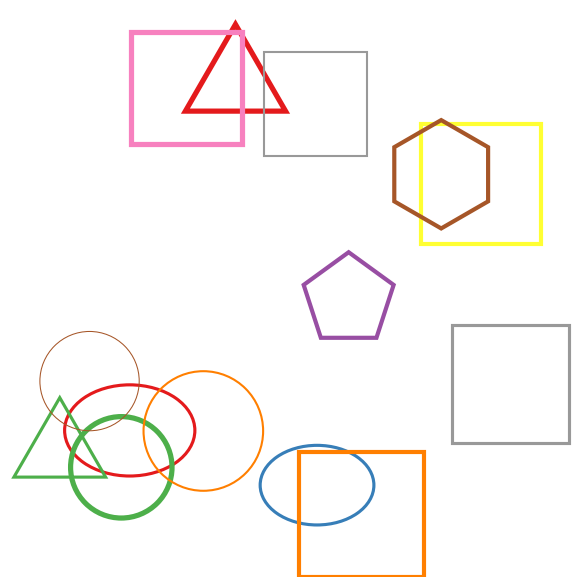[{"shape": "triangle", "thickness": 2.5, "radius": 0.5, "center": [0.408, 0.857]}, {"shape": "oval", "thickness": 1.5, "radius": 0.56, "center": [0.225, 0.254]}, {"shape": "oval", "thickness": 1.5, "radius": 0.49, "center": [0.549, 0.159]}, {"shape": "triangle", "thickness": 1.5, "radius": 0.46, "center": [0.104, 0.219]}, {"shape": "circle", "thickness": 2.5, "radius": 0.44, "center": [0.21, 0.19]}, {"shape": "pentagon", "thickness": 2, "radius": 0.41, "center": [0.604, 0.48]}, {"shape": "circle", "thickness": 1, "radius": 0.52, "center": [0.352, 0.253]}, {"shape": "square", "thickness": 2, "radius": 0.54, "center": [0.626, 0.108]}, {"shape": "square", "thickness": 2, "radius": 0.52, "center": [0.833, 0.681]}, {"shape": "hexagon", "thickness": 2, "radius": 0.47, "center": [0.764, 0.697]}, {"shape": "circle", "thickness": 0.5, "radius": 0.43, "center": [0.155, 0.339]}, {"shape": "square", "thickness": 2.5, "radius": 0.48, "center": [0.323, 0.847]}, {"shape": "square", "thickness": 1.5, "radius": 0.51, "center": [0.884, 0.334]}, {"shape": "square", "thickness": 1, "radius": 0.45, "center": [0.547, 0.819]}]